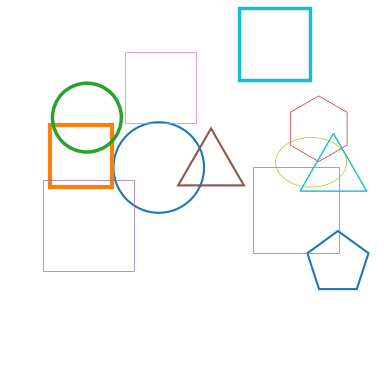[{"shape": "pentagon", "thickness": 1.5, "radius": 0.42, "center": [0.878, 0.317]}, {"shape": "circle", "thickness": 1.5, "radius": 0.59, "center": [0.412, 0.565]}, {"shape": "square", "thickness": 3, "radius": 0.4, "center": [0.211, 0.594]}, {"shape": "circle", "thickness": 2.5, "radius": 0.45, "center": [0.226, 0.695]}, {"shape": "hexagon", "thickness": 0.5, "radius": 0.43, "center": [0.828, 0.666]}, {"shape": "square", "thickness": 0.5, "radius": 0.59, "center": [0.23, 0.414]}, {"shape": "triangle", "thickness": 1.5, "radius": 0.49, "center": [0.548, 0.568]}, {"shape": "square", "thickness": 0.5, "radius": 0.46, "center": [0.416, 0.772]}, {"shape": "square", "thickness": 0.5, "radius": 0.56, "center": [0.77, 0.454]}, {"shape": "oval", "thickness": 0.5, "radius": 0.46, "center": [0.808, 0.579]}, {"shape": "triangle", "thickness": 1, "radius": 0.5, "center": [0.866, 0.553]}, {"shape": "square", "thickness": 2.5, "radius": 0.46, "center": [0.713, 0.886]}]